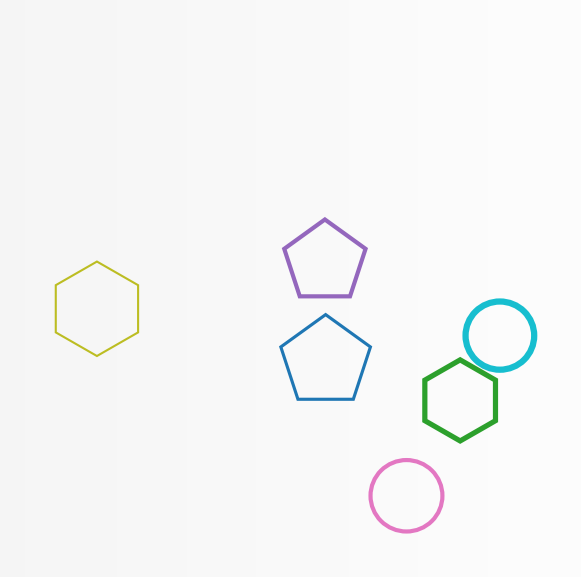[{"shape": "pentagon", "thickness": 1.5, "radius": 0.41, "center": [0.56, 0.373]}, {"shape": "hexagon", "thickness": 2.5, "radius": 0.35, "center": [0.792, 0.306]}, {"shape": "pentagon", "thickness": 2, "radius": 0.37, "center": [0.559, 0.546]}, {"shape": "circle", "thickness": 2, "radius": 0.31, "center": [0.699, 0.141]}, {"shape": "hexagon", "thickness": 1, "radius": 0.41, "center": [0.167, 0.464]}, {"shape": "circle", "thickness": 3, "radius": 0.3, "center": [0.86, 0.418]}]